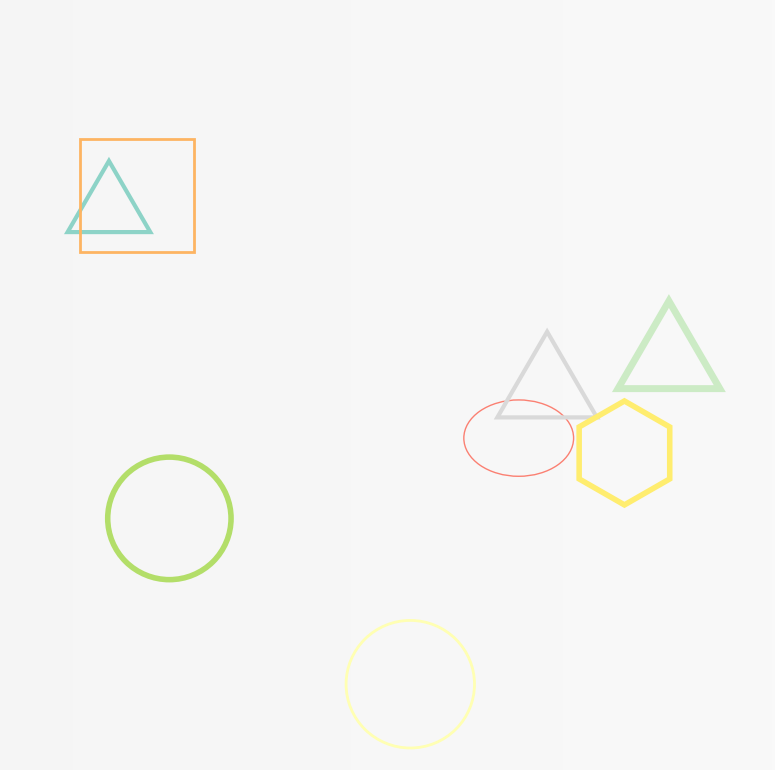[{"shape": "triangle", "thickness": 1.5, "radius": 0.31, "center": [0.141, 0.729]}, {"shape": "circle", "thickness": 1, "radius": 0.41, "center": [0.529, 0.111]}, {"shape": "oval", "thickness": 0.5, "radius": 0.35, "center": [0.669, 0.431]}, {"shape": "square", "thickness": 1, "radius": 0.37, "center": [0.177, 0.746]}, {"shape": "circle", "thickness": 2, "radius": 0.4, "center": [0.219, 0.327]}, {"shape": "triangle", "thickness": 1.5, "radius": 0.37, "center": [0.706, 0.495]}, {"shape": "triangle", "thickness": 2.5, "radius": 0.38, "center": [0.863, 0.533]}, {"shape": "hexagon", "thickness": 2, "radius": 0.34, "center": [0.806, 0.412]}]